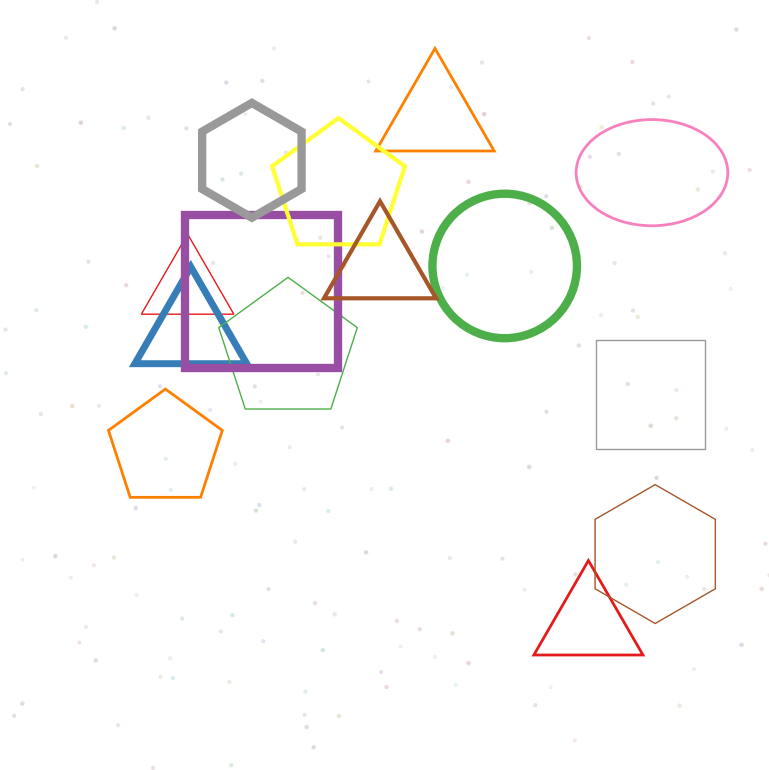[{"shape": "triangle", "thickness": 0.5, "radius": 0.35, "center": [0.244, 0.627]}, {"shape": "triangle", "thickness": 1, "radius": 0.41, "center": [0.764, 0.19]}, {"shape": "triangle", "thickness": 2.5, "radius": 0.42, "center": [0.248, 0.57]}, {"shape": "pentagon", "thickness": 0.5, "radius": 0.47, "center": [0.374, 0.545]}, {"shape": "circle", "thickness": 3, "radius": 0.47, "center": [0.655, 0.655]}, {"shape": "square", "thickness": 3, "radius": 0.5, "center": [0.34, 0.621]}, {"shape": "triangle", "thickness": 1, "radius": 0.44, "center": [0.565, 0.848]}, {"shape": "pentagon", "thickness": 1, "radius": 0.39, "center": [0.215, 0.417]}, {"shape": "pentagon", "thickness": 1.5, "radius": 0.45, "center": [0.44, 0.756]}, {"shape": "hexagon", "thickness": 0.5, "radius": 0.45, "center": [0.851, 0.28]}, {"shape": "triangle", "thickness": 1.5, "radius": 0.42, "center": [0.494, 0.655]}, {"shape": "oval", "thickness": 1, "radius": 0.49, "center": [0.847, 0.776]}, {"shape": "hexagon", "thickness": 3, "radius": 0.37, "center": [0.327, 0.792]}, {"shape": "square", "thickness": 0.5, "radius": 0.35, "center": [0.845, 0.488]}]